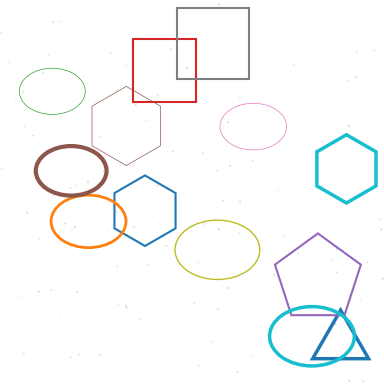[{"shape": "hexagon", "thickness": 1.5, "radius": 0.46, "center": [0.377, 0.453]}, {"shape": "triangle", "thickness": 2.5, "radius": 0.42, "center": [0.885, 0.11]}, {"shape": "oval", "thickness": 2, "radius": 0.49, "center": [0.23, 0.425]}, {"shape": "oval", "thickness": 0.5, "radius": 0.43, "center": [0.136, 0.763]}, {"shape": "square", "thickness": 1.5, "radius": 0.41, "center": [0.426, 0.818]}, {"shape": "pentagon", "thickness": 1.5, "radius": 0.59, "center": [0.826, 0.276]}, {"shape": "oval", "thickness": 3, "radius": 0.46, "center": [0.185, 0.556]}, {"shape": "hexagon", "thickness": 0.5, "radius": 0.51, "center": [0.328, 0.673]}, {"shape": "oval", "thickness": 0.5, "radius": 0.43, "center": [0.658, 0.671]}, {"shape": "square", "thickness": 1.5, "radius": 0.46, "center": [0.553, 0.887]}, {"shape": "oval", "thickness": 1, "radius": 0.55, "center": [0.565, 0.351]}, {"shape": "hexagon", "thickness": 2.5, "radius": 0.44, "center": [0.9, 0.561]}, {"shape": "oval", "thickness": 2.5, "radius": 0.55, "center": [0.81, 0.127]}]